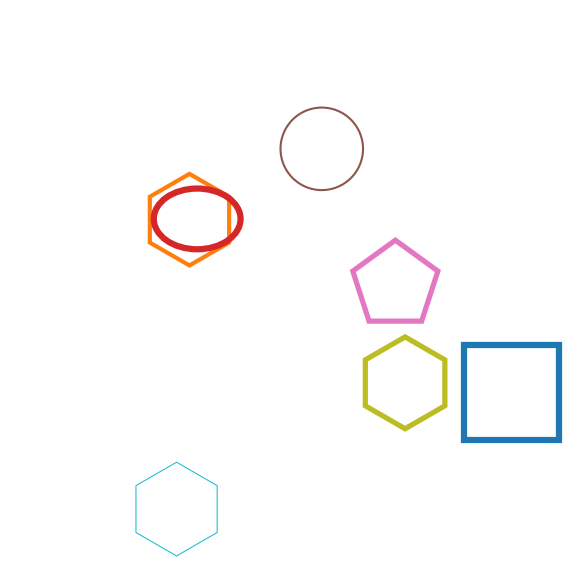[{"shape": "square", "thickness": 3, "radius": 0.41, "center": [0.885, 0.319]}, {"shape": "hexagon", "thickness": 2, "radius": 0.4, "center": [0.328, 0.619]}, {"shape": "oval", "thickness": 3, "radius": 0.38, "center": [0.341, 0.62]}, {"shape": "circle", "thickness": 1, "radius": 0.36, "center": [0.557, 0.741]}, {"shape": "pentagon", "thickness": 2.5, "radius": 0.39, "center": [0.685, 0.506]}, {"shape": "hexagon", "thickness": 2.5, "radius": 0.4, "center": [0.701, 0.336]}, {"shape": "hexagon", "thickness": 0.5, "radius": 0.41, "center": [0.306, 0.118]}]